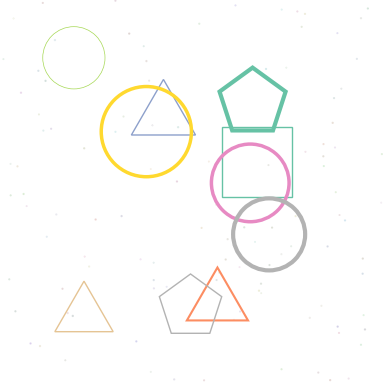[{"shape": "square", "thickness": 1, "radius": 0.46, "center": [0.668, 0.578]}, {"shape": "pentagon", "thickness": 3, "radius": 0.45, "center": [0.656, 0.734]}, {"shape": "triangle", "thickness": 1.5, "radius": 0.46, "center": [0.565, 0.214]}, {"shape": "triangle", "thickness": 1, "radius": 0.48, "center": [0.425, 0.697]}, {"shape": "circle", "thickness": 2.5, "radius": 0.5, "center": [0.65, 0.525]}, {"shape": "circle", "thickness": 0.5, "radius": 0.4, "center": [0.192, 0.85]}, {"shape": "circle", "thickness": 2.5, "radius": 0.59, "center": [0.38, 0.658]}, {"shape": "triangle", "thickness": 1, "radius": 0.44, "center": [0.218, 0.182]}, {"shape": "circle", "thickness": 3, "radius": 0.47, "center": [0.699, 0.391]}, {"shape": "pentagon", "thickness": 1, "radius": 0.43, "center": [0.495, 0.203]}]